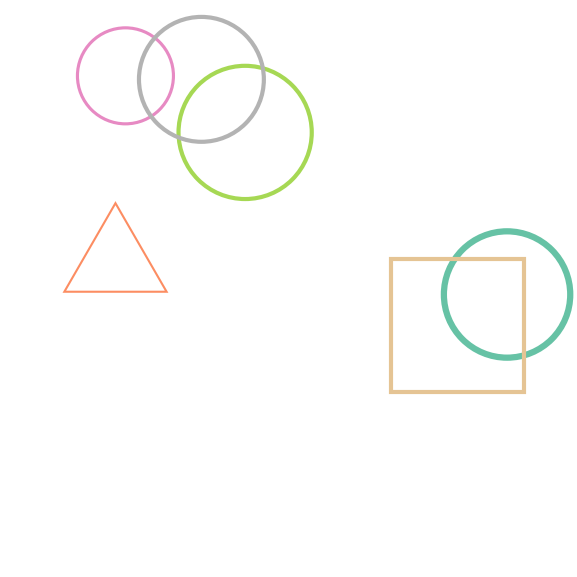[{"shape": "circle", "thickness": 3, "radius": 0.55, "center": [0.878, 0.489]}, {"shape": "triangle", "thickness": 1, "radius": 0.51, "center": [0.2, 0.545]}, {"shape": "circle", "thickness": 1.5, "radius": 0.42, "center": [0.217, 0.868]}, {"shape": "circle", "thickness": 2, "radius": 0.58, "center": [0.424, 0.77]}, {"shape": "square", "thickness": 2, "radius": 0.58, "center": [0.793, 0.436]}, {"shape": "circle", "thickness": 2, "radius": 0.54, "center": [0.349, 0.862]}]